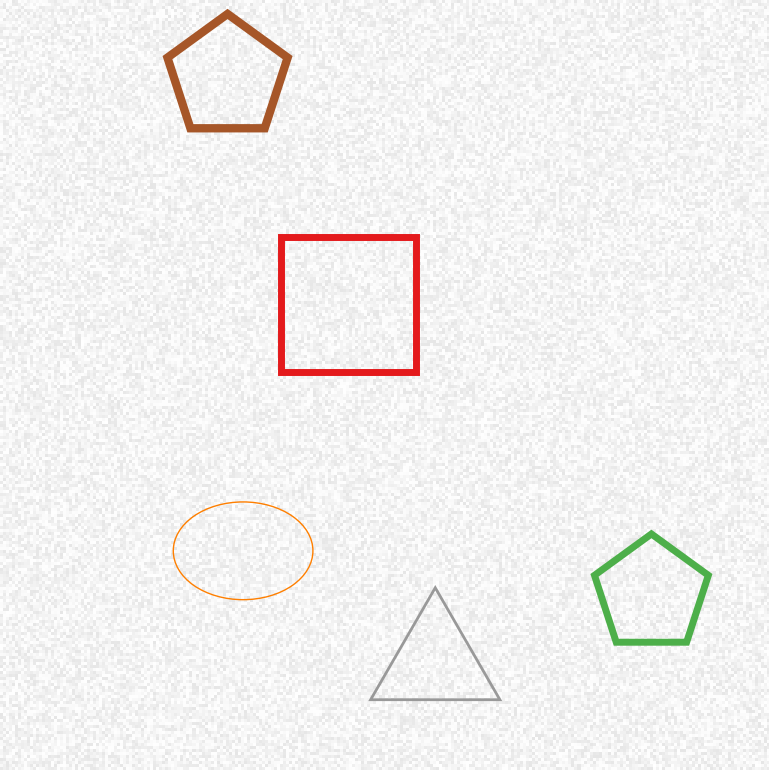[{"shape": "square", "thickness": 2.5, "radius": 0.44, "center": [0.452, 0.604]}, {"shape": "pentagon", "thickness": 2.5, "radius": 0.39, "center": [0.846, 0.229]}, {"shape": "oval", "thickness": 0.5, "radius": 0.45, "center": [0.316, 0.285]}, {"shape": "pentagon", "thickness": 3, "radius": 0.41, "center": [0.296, 0.9]}, {"shape": "triangle", "thickness": 1, "radius": 0.48, "center": [0.565, 0.14]}]